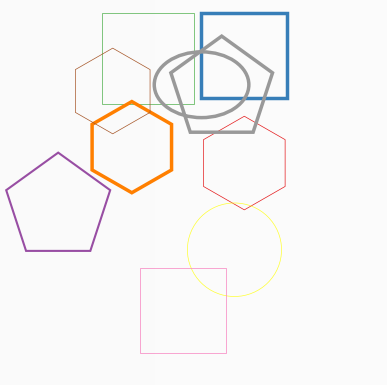[{"shape": "hexagon", "thickness": 0.5, "radius": 0.61, "center": [0.631, 0.576]}, {"shape": "square", "thickness": 2.5, "radius": 0.55, "center": [0.63, 0.855]}, {"shape": "square", "thickness": 0.5, "radius": 0.59, "center": [0.383, 0.848]}, {"shape": "pentagon", "thickness": 1.5, "radius": 0.71, "center": [0.15, 0.462]}, {"shape": "hexagon", "thickness": 2.5, "radius": 0.59, "center": [0.34, 0.618]}, {"shape": "circle", "thickness": 0.5, "radius": 0.61, "center": [0.605, 0.351]}, {"shape": "hexagon", "thickness": 0.5, "radius": 0.56, "center": [0.291, 0.764]}, {"shape": "square", "thickness": 0.5, "radius": 0.55, "center": [0.473, 0.194]}, {"shape": "pentagon", "thickness": 2.5, "radius": 0.69, "center": [0.572, 0.768]}, {"shape": "oval", "thickness": 2.5, "radius": 0.61, "center": [0.52, 0.78]}]